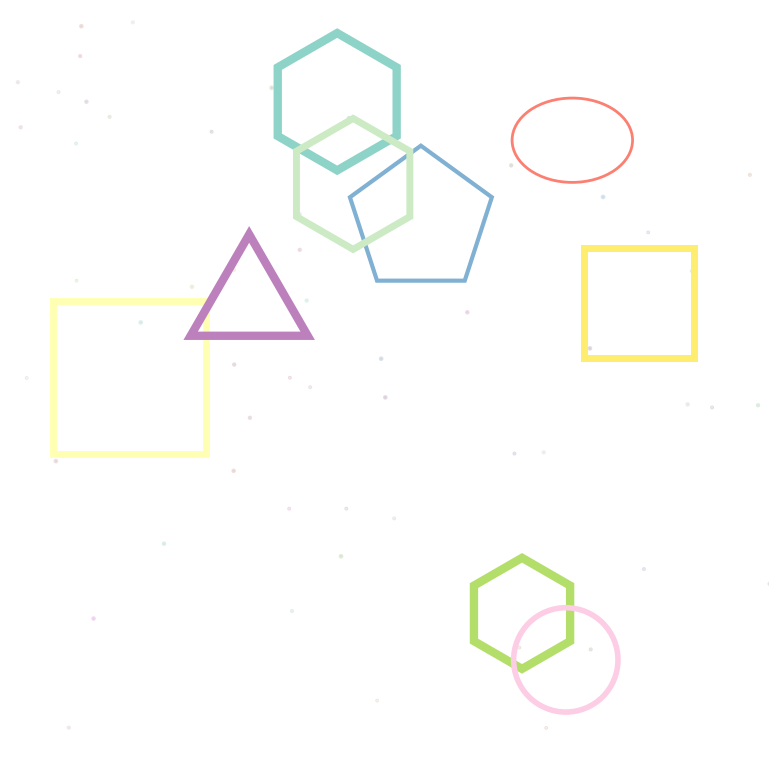[{"shape": "hexagon", "thickness": 3, "radius": 0.45, "center": [0.438, 0.868]}, {"shape": "square", "thickness": 2.5, "radius": 0.5, "center": [0.168, 0.51]}, {"shape": "oval", "thickness": 1, "radius": 0.39, "center": [0.743, 0.818]}, {"shape": "pentagon", "thickness": 1.5, "radius": 0.48, "center": [0.547, 0.714]}, {"shape": "hexagon", "thickness": 3, "radius": 0.36, "center": [0.678, 0.203]}, {"shape": "circle", "thickness": 2, "radius": 0.34, "center": [0.735, 0.143]}, {"shape": "triangle", "thickness": 3, "radius": 0.44, "center": [0.324, 0.608]}, {"shape": "hexagon", "thickness": 2.5, "radius": 0.43, "center": [0.459, 0.761]}, {"shape": "square", "thickness": 2.5, "radius": 0.36, "center": [0.83, 0.606]}]